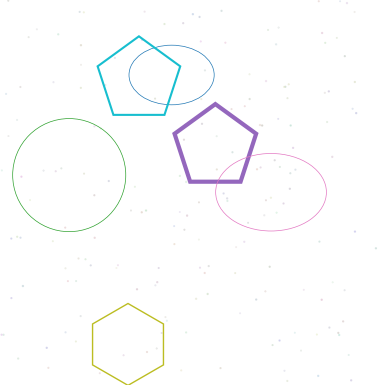[{"shape": "oval", "thickness": 0.5, "radius": 0.55, "center": [0.446, 0.805]}, {"shape": "circle", "thickness": 0.5, "radius": 0.73, "center": [0.18, 0.545]}, {"shape": "pentagon", "thickness": 3, "radius": 0.56, "center": [0.559, 0.618]}, {"shape": "oval", "thickness": 0.5, "radius": 0.72, "center": [0.704, 0.501]}, {"shape": "hexagon", "thickness": 1, "radius": 0.53, "center": [0.332, 0.105]}, {"shape": "pentagon", "thickness": 1.5, "radius": 0.56, "center": [0.361, 0.793]}]